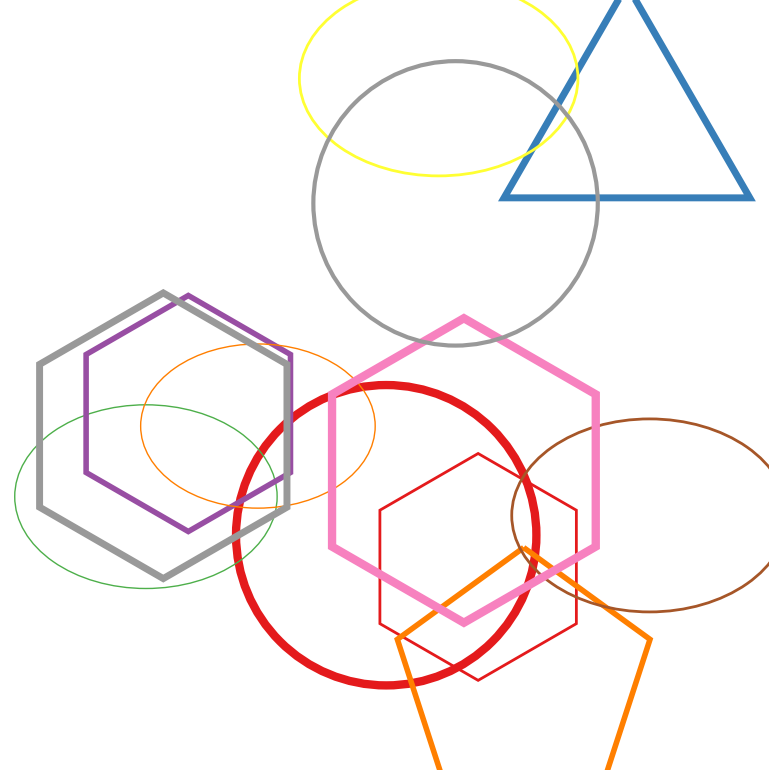[{"shape": "hexagon", "thickness": 1, "radius": 0.74, "center": [0.621, 0.264]}, {"shape": "circle", "thickness": 3, "radius": 0.98, "center": [0.502, 0.305]}, {"shape": "triangle", "thickness": 2.5, "radius": 0.92, "center": [0.814, 0.835]}, {"shape": "oval", "thickness": 0.5, "radius": 0.85, "center": [0.19, 0.355]}, {"shape": "hexagon", "thickness": 2, "radius": 0.77, "center": [0.245, 0.463]}, {"shape": "pentagon", "thickness": 2, "radius": 0.86, "center": [0.68, 0.116]}, {"shape": "oval", "thickness": 0.5, "radius": 0.76, "center": [0.335, 0.447]}, {"shape": "oval", "thickness": 1, "radius": 0.9, "center": [0.57, 0.898]}, {"shape": "oval", "thickness": 1, "radius": 0.9, "center": [0.844, 0.331]}, {"shape": "hexagon", "thickness": 3, "radius": 0.99, "center": [0.602, 0.389]}, {"shape": "circle", "thickness": 1.5, "radius": 0.92, "center": [0.592, 0.736]}, {"shape": "hexagon", "thickness": 2.5, "radius": 0.93, "center": [0.212, 0.434]}]